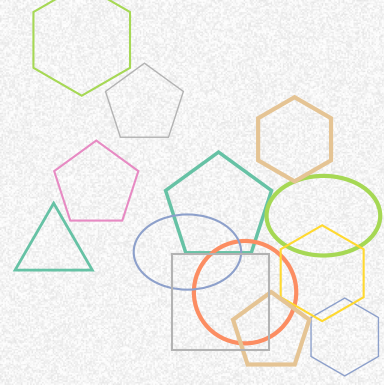[{"shape": "pentagon", "thickness": 2.5, "radius": 0.72, "center": [0.568, 0.46]}, {"shape": "triangle", "thickness": 2, "radius": 0.58, "center": [0.139, 0.356]}, {"shape": "circle", "thickness": 3, "radius": 0.66, "center": [0.637, 0.241]}, {"shape": "oval", "thickness": 1.5, "radius": 0.7, "center": [0.487, 0.345]}, {"shape": "hexagon", "thickness": 1, "radius": 0.51, "center": [0.895, 0.125]}, {"shape": "pentagon", "thickness": 1.5, "radius": 0.57, "center": [0.25, 0.52]}, {"shape": "hexagon", "thickness": 1.5, "radius": 0.72, "center": [0.212, 0.896]}, {"shape": "oval", "thickness": 3, "radius": 0.74, "center": [0.84, 0.44]}, {"shape": "hexagon", "thickness": 1.5, "radius": 0.62, "center": [0.837, 0.29]}, {"shape": "pentagon", "thickness": 3, "radius": 0.52, "center": [0.704, 0.137]}, {"shape": "hexagon", "thickness": 3, "radius": 0.55, "center": [0.765, 0.638]}, {"shape": "square", "thickness": 1.5, "radius": 0.63, "center": [0.573, 0.216]}, {"shape": "pentagon", "thickness": 1, "radius": 0.53, "center": [0.375, 0.73]}]